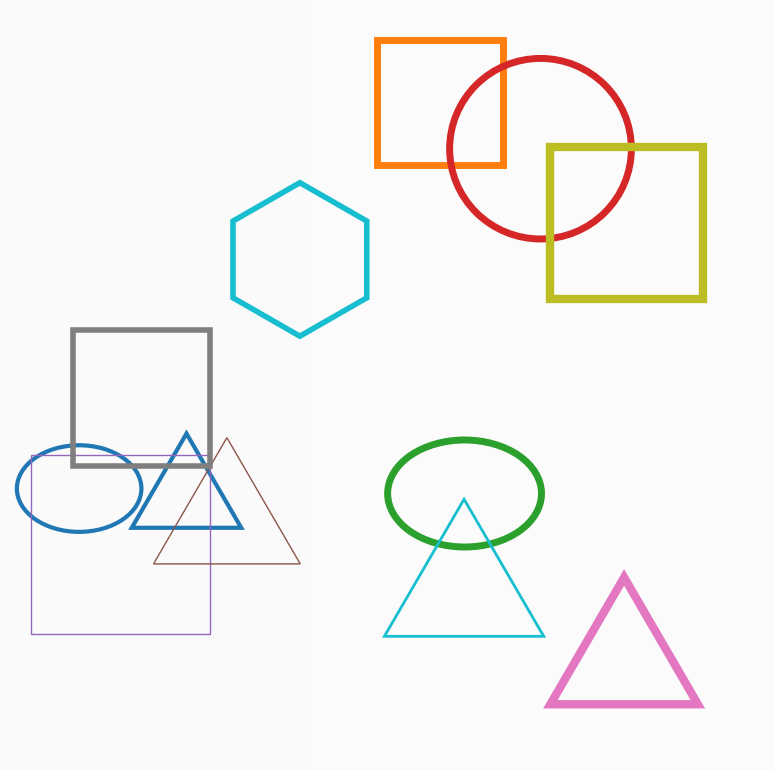[{"shape": "triangle", "thickness": 1.5, "radius": 0.41, "center": [0.241, 0.355]}, {"shape": "oval", "thickness": 1.5, "radius": 0.4, "center": [0.102, 0.366]}, {"shape": "square", "thickness": 2.5, "radius": 0.41, "center": [0.568, 0.867]}, {"shape": "oval", "thickness": 2.5, "radius": 0.5, "center": [0.599, 0.359]}, {"shape": "circle", "thickness": 2.5, "radius": 0.59, "center": [0.697, 0.807]}, {"shape": "square", "thickness": 0.5, "radius": 0.58, "center": [0.155, 0.293]}, {"shape": "triangle", "thickness": 0.5, "radius": 0.55, "center": [0.293, 0.322]}, {"shape": "triangle", "thickness": 3, "radius": 0.55, "center": [0.805, 0.14]}, {"shape": "square", "thickness": 2, "radius": 0.44, "center": [0.182, 0.483]}, {"shape": "square", "thickness": 3, "radius": 0.49, "center": [0.808, 0.71]}, {"shape": "hexagon", "thickness": 2, "radius": 0.5, "center": [0.387, 0.663]}, {"shape": "triangle", "thickness": 1, "radius": 0.59, "center": [0.599, 0.233]}]